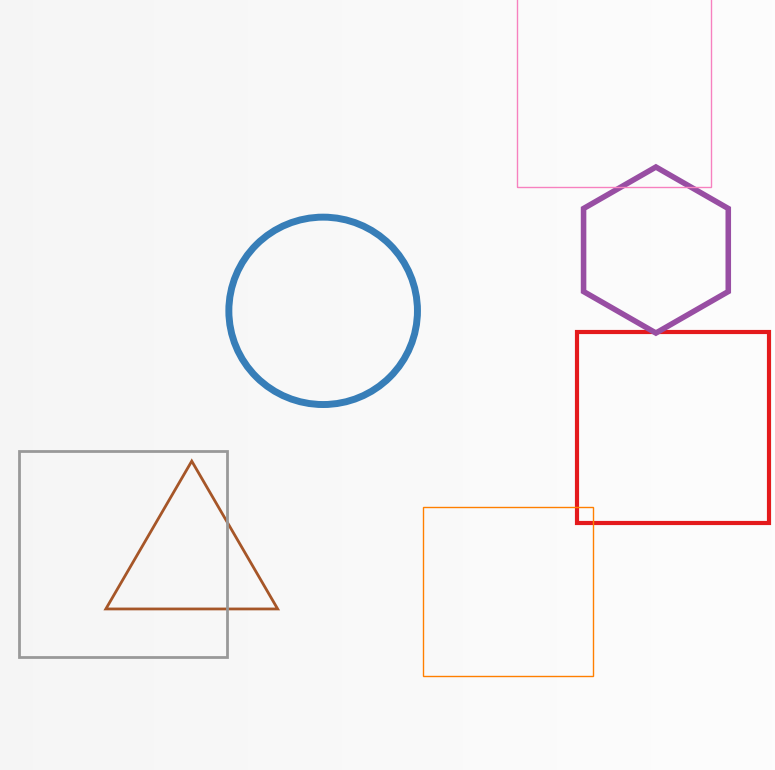[{"shape": "square", "thickness": 1.5, "radius": 0.62, "center": [0.868, 0.445]}, {"shape": "circle", "thickness": 2.5, "radius": 0.61, "center": [0.417, 0.596]}, {"shape": "hexagon", "thickness": 2, "radius": 0.54, "center": [0.846, 0.675]}, {"shape": "square", "thickness": 0.5, "radius": 0.55, "center": [0.656, 0.232]}, {"shape": "triangle", "thickness": 1, "radius": 0.64, "center": [0.247, 0.273]}, {"shape": "square", "thickness": 0.5, "radius": 0.63, "center": [0.792, 0.883]}, {"shape": "square", "thickness": 1, "radius": 0.67, "center": [0.159, 0.28]}]